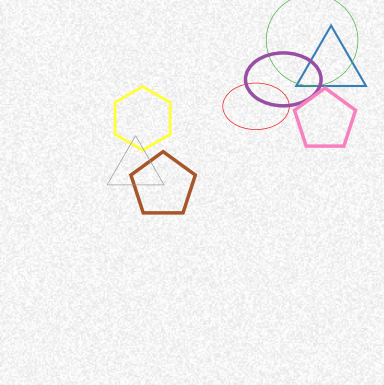[{"shape": "oval", "thickness": 0.5, "radius": 0.43, "center": [0.665, 0.724]}, {"shape": "triangle", "thickness": 1.5, "radius": 0.52, "center": [0.86, 0.829]}, {"shape": "circle", "thickness": 0.5, "radius": 0.59, "center": [0.811, 0.896]}, {"shape": "oval", "thickness": 2.5, "radius": 0.49, "center": [0.736, 0.794]}, {"shape": "hexagon", "thickness": 2, "radius": 0.41, "center": [0.37, 0.693]}, {"shape": "pentagon", "thickness": 2.5, "radius": 0.44, "center": [0.424, 0.518]}, {"shape": "pentagon", "thickness": 2.5, "radius": 0.42, "center": [0.844, 0.688]}, {"shape": "triangle", "thickness": 0.5, "radius": 0.43, "center": [0.352, 0.562]}]